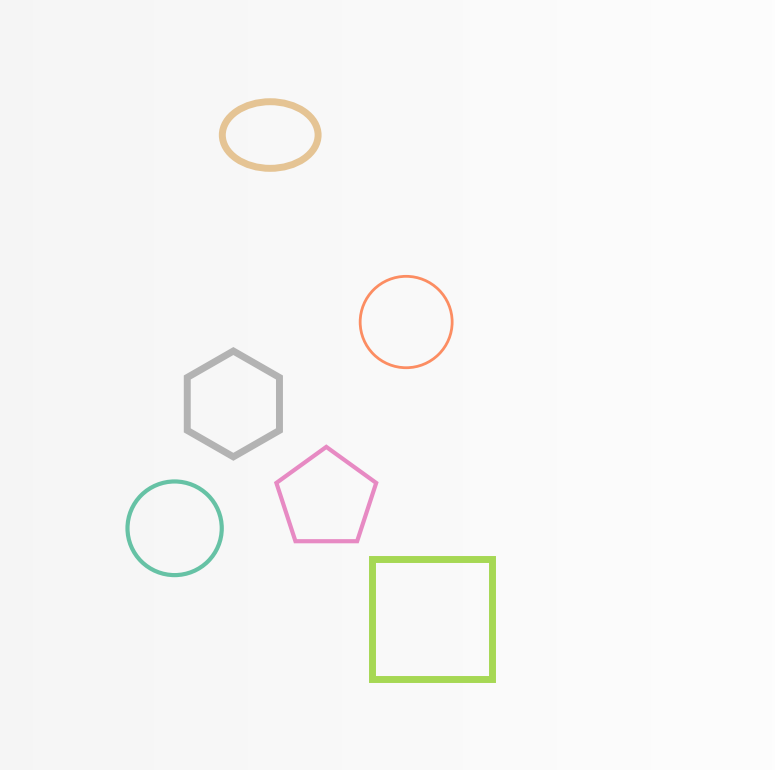[{"shape": "circle", "thickness": 1.5, "radius": 0.3, "center": [0.225, 0.314]}, {"shape": "circle", "thickness": 1, "radius": 0.3, "center": [0.524, 0.582]}, {"shape": "pentagon", "thickness": 1.5, "radius": 0.34, "center": [0.421, 0.352]}, {"shape": "square", "thickness": 2.5, "radius": 0.39, "center": [0.558, 0.196]}, {"shape": "oval", "thickness": 2.5, "radius": 0.31, "center": [0.349, 0.825]}, {"shape": "hexagon", "thickness": 2.5, "radius": 0.34, "center": [0.301, 0.475]}]